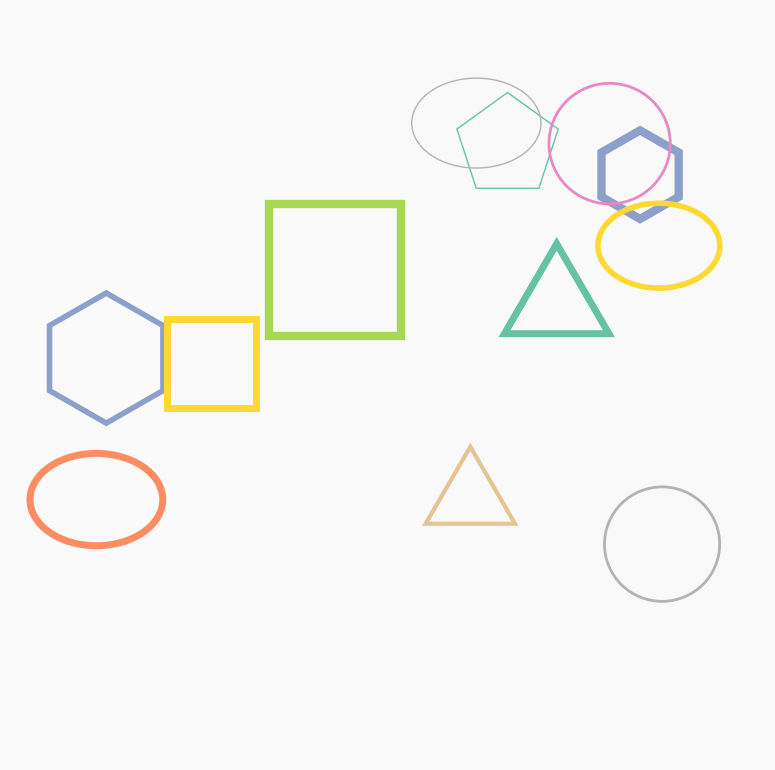[{"shape": "triangle", "thickness": 2.5, "radius": 0.39, "center": [0.718, 0.606]}, {"shape": "pentagon", "thickness": 0.5, "radius": 0.34, "center": [0.655, 0.811]}, {"shape": "oval", "thickness": 2.5, "radius": 0.43, "center": [0.124, 0.351]}, {"shape": "hexagon", "thickness": 3, "radius": 0.29, "center": [0.826, 0.773]}, {"shape": "hexagon", "thickness": 2, "radius": 0.42, "center": [0.137, 0.535]}, {"shape": "circle", "thickness": 1, "radius": 0.39, "center": [0.787, 0.814]}, {"shape": "square", "thickness": 3, "radius": 0.43, "center": [0.432, 0.649]}, {"shape": "oval", "thickness": 2, "radius": 0.39, "center": [0.85, 0.681]}, {"shape": "square", "thickness": 2.5, "radius": 0.29, "center": [0.273, 0.528]}, {"shape": "triangle", "thickness": 1.5, "radius": 0.33, "center": [0.607, 0.353]}, {"shape": "circle", "thickness": 1, "radius": 0.37, "center": [0.854, 0.293]}, {"shape": "oval", "thickness": 0.5, "radius": 0.42, "center": [0.615, 0.84]}]